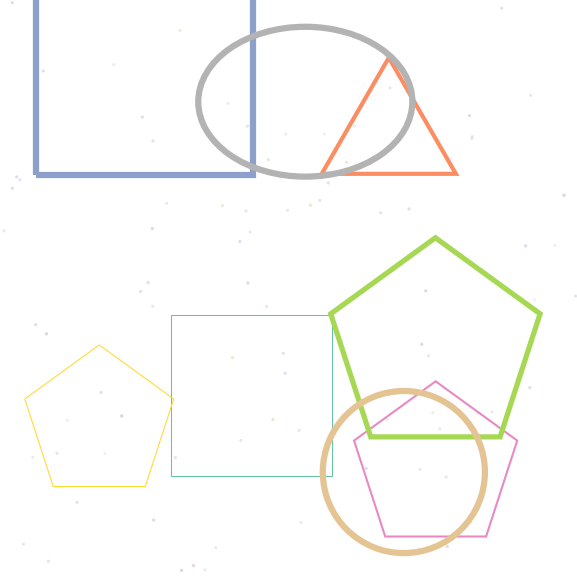[{"shape": "square", "thickness": 0.5, "radius": 0.7, "center": [0.436, 0.314]}, {"shape": "triangle", "thickness": 2, "radius": 0.67, "center": [0.673, 0.765]}, {"shape": "square", "thickness": 3, "radius": 0.94, "center": [0.25, 0.884]}, {"shape": "pentagon", "thickness": 1, "radius": 0.74, "center": [0.754, 0.19]}, {"shape": "pentagon", "thickness": 2.5, "radius": 0.95, "center": [0.754, 0.397]}, {"shape": "pentagon", "thickness": 0.5, "radius": 0.68, "center": [0.172, 0.266]}, {"shape": "circle", "thickness": 3, "radius": 0.7, "center": [0.699, 0.182]}, {"shape": "oval", "thickness": 3, "radius": 0.93, "center": [0.529, 0.823]}]